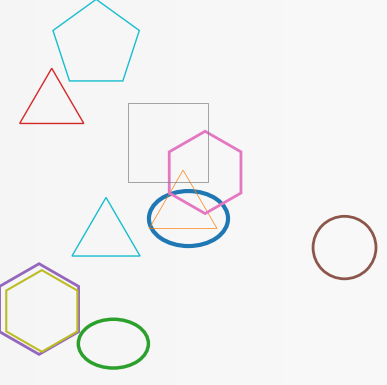[{"shape": "oval", "thickness": 3, "radius": 0.51, "center": [0.486, 0.432]}, {"shape": "triangle", "thickness": 0.5, "radius": 0.51, "center": [0.473, 0.457]}, {"shape": "oval", "thickness": 2.5, "radius": 0.45, "center": [0.293, 0.107]}, {"shape": "triangle", "thickness": 1, "radius": 0.48, "center": [0.133, 0.727]}, {"shape": "hexagon", "thickness": 2, "radius": 0.59, "center": [0.101, 0.197]}, {"shape": "circle", "thickness": 2, "radius": 0.41, "center": [0.889, 0.357]}, {"shape": "hexagon", "thickness": 2, "radius": 0.53, "center": [0.529, 0.552]}, {"shape": "square", "thickness": 0.5, "radius": 0.51, "center": [0.434, 0.63]}, {"shape": "hexagon", "thickness": 1.5, "radius": 0.53, "center": [0.108, 0.192]}, {"shape": "triangle", "thickness": 1, "radius": 0.51, "center": [0.274, 0.386]}, {"shape": "pentagon", "thickness": 1, "radius": 0.59, "center": [0.248, 0.885]}]